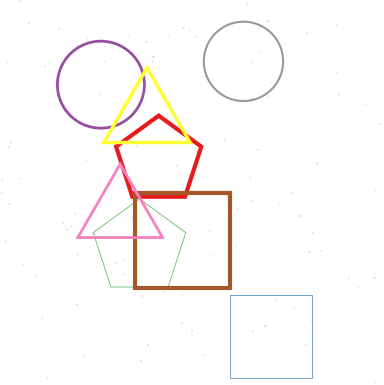[{"shape": "pentagon", "thickness": 3, "radius": 0.58, "center": [0.412, 0.583]}, {"shape": "square", "thickness": 0.5, "radius": 0.54, "center": [0.704, 0.126]}, {"shape": "pentagon", "thickness": 0.5, "radius": 0.63, "center": [0.362, 0.357]}, {"shape": "circle", "thickness": 2, "radius": 0.56, "center": [0.262, 0.78]}, {"shape": "triangle", "thickness": 2.5, "radius": 0.65, "center": [0.382, 0.695]}, {"shape": "square", "thickness": 3, "radius": 0.62, "center": [0.473, 0.375]}, {"shape": "triangle", "thickness": 2, "radius": 0.64, "center": [0.312, 0.447]}, {"shape": "circle", "thickness": 1.5, "radius": 0.52, "center": [0.632, 0.841]}]